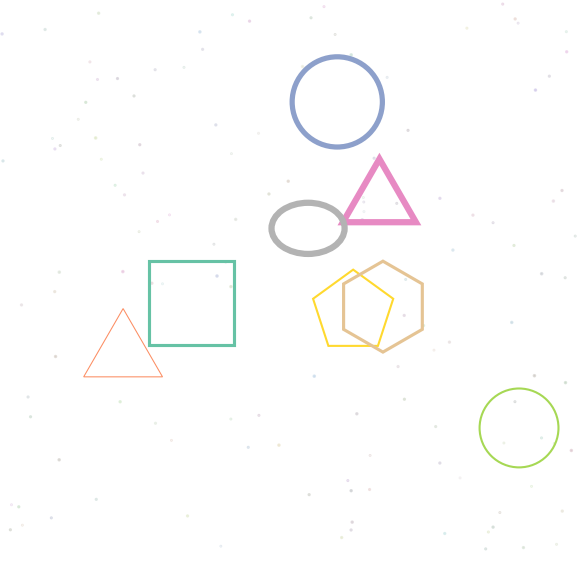[{"shape": "square", "thickness": 1.5, "radius": 0.37, "center": [0.331, 0.474]}, {"shape": "triangle", "thickness": 0.5, "radius": 0.39, "center": [0.213, 0.386]}, {"shape": "circle", "thickness": 2.5, "radius": 0.39, "center": [0.584, 0.823]}, {"shape": "triangle", "thickness": 3, "radius": 0.36, "center": [0.657, 0.651]}, {"shape": "circle", "thickness": 1, "radius": 0.34, "center": [0.899, 0.258]}, {"shape": "pentagon", "thickness": 1, "radius": 0.36, "center": [0.612, 0.459]}, {"shape": "hexagon", "thickness": 1.5, "radius": 0.39, "center": [0.663, 0.468]}, {"shape": "oval", "thickness": 3, "radius": 0.32, "center": [0.533, 0.604]}]